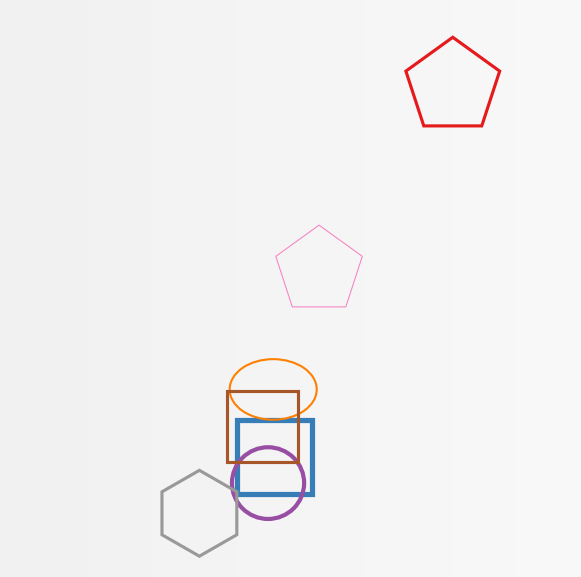[{"shape": "pentagon", "thickness": 1.5, "radius": 0.42, "center": [0.779, 0.85]}, {"shape": "square", "thickness": 2.5, "radius": 0.32, "center": [0.472, 0.209]}, {"shape": "circle", "thickness": 2, "radius": 0.31, "center": [0.461, 0.163]}, {"shape": "oval", "thickness": 1, "radius": 0.37, "center": [0.47, 0.325]}, {"shape": "square", "thickness": 1.5, "radius": 0.31, "center": [0.452, 0.261]}, {"shape": "pentagon", "thickness": 0.5, "radius": 0.39, "center": [0.549, 0.531]}, {"shape": "hexagon", "thickness": 1.5, "radius": 0.37, "center": [0.343, 0.11]}]